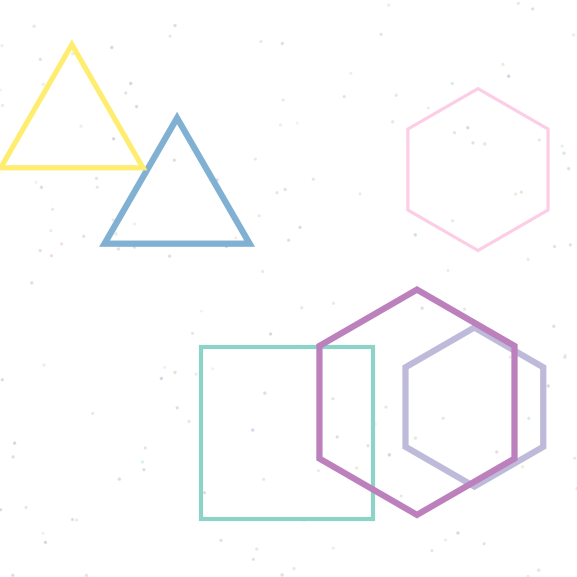[{"shape": "square", "thickness": 2, "radius": 0.75, "center": [0.497, 0.249]}, {"shape": "hexagon", "thickness": 3, "radius": 0.69, "center": [0.821, 0.294]}, {"shape": "triangle", "thickness": 3, "radius": 0.73, "center": [0.307, 0.65]}, {"shape": "hexagon", "thickness": 1.5, "radius": 0.7, "center": [0.828, 0.706]}, {"shape": "hexagon", "thickness": 3, "radius": 0.98, "center": [0.722, 0.303]}, {"shape": "triangle", "thickness": 2.5, "radius": 0.71, "center": [0.124, 0.78]}]